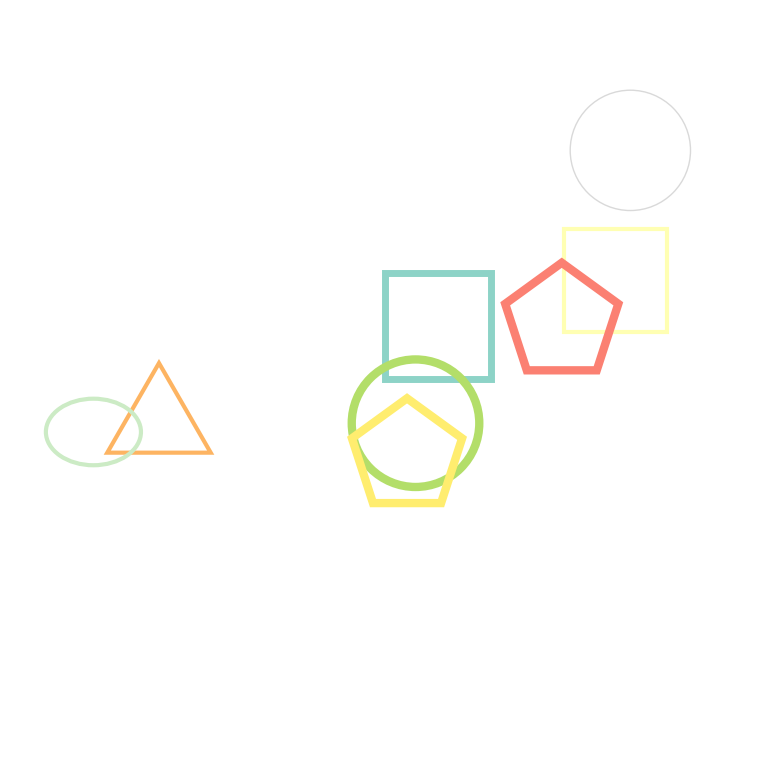[{"shape": "square", "thickness": 2.5, "radius": 0.34, "center": [0.569, 0.577]}, {"shape": "square", "thickness": 1.5, "radius": 0.33, "center": [0.799, 0.635]}, {"shape": "pentagon", "thickness": 3, "radius": 0.39, "center": [0.73, 0.582]}, {"shape": "triangle", "thickness": 1.5, "radius": 0.39, "center": [0.206, 0.451]}, {"shape": "circle", "thickness": 3, "radius": 0.41, "center": [0.54, 0.45]}, {"shape": "circle", "thickness": 0.5, "radius": 0.39, "center": [0.819, 0.805]}, {"shape": "oval", "thickness": 1.5, "radius": 0.31, "center": [0.121, 0.439]}, {"shape": "pentagon", "thickness": 3, "radius": 0.38, "center": [0.529, 0.407]}]